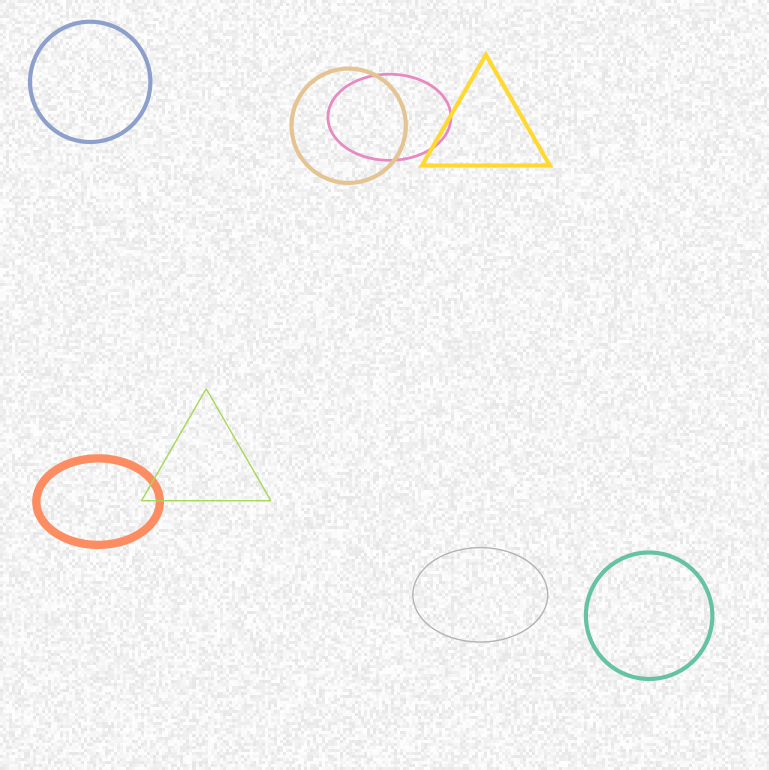[{"shape": "circle", "thickness": 1.5, "radius": 0.41, "center": [0.843, 0.2]}, {"shape": "oval", "thickness": 3, "radius": 0.4, "center": [0.127, 0.349]}, {"shape": "circle", "thickness": 1.5, "radius": 0.39, "center": [0.117, 0.894]}, {"shape": "oval", "thickness": 1, "radius": 0.4, "center": [0.506, 0.848]}, {"shape": "triangle", "thickness": 0.5, "radius": 0.48, "center": [0.268, 0.398]}, {"shape": "triangle", "thickness": 1.5, "radius": 0.48, "center": [0.631, 0.833]}, {"shape": "circle", "thickness": 1.5, "radius": 0.37, "center": [0.453, 0.837]}, {"shape": "oval", "thickness": 0.5, "radius": 0.44, "center": [0.624, 0.227]}]